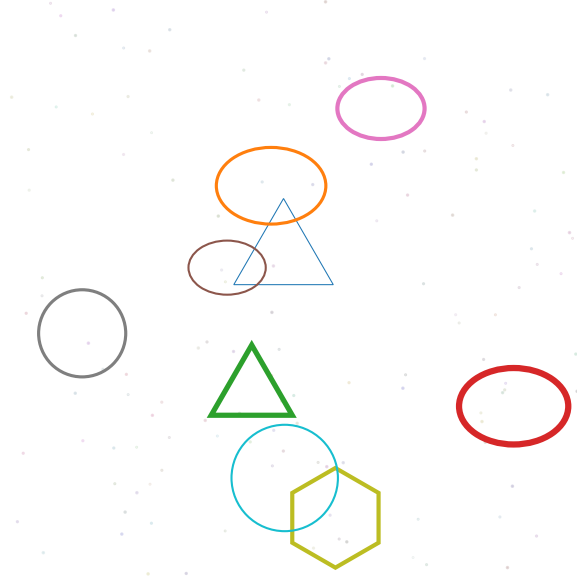[{"shape": "triangle", "thickness": 0.5, "radius": 0.5, "center": [0.491, 0.556]}, {"shape": "oval", "thickness": 1.5, "radius": 0.47, "center": [0.469, 0.677]}, {"shape": "triangle", "thickness": 2.5, "radius": 0.41, "center": [0.436, 0.321]}, {"shape": "oval", "thickness": 3, "radius": 0.47, "center": [0.889, 0.296]}, {"shape": "oval", "thickness": 1, "radius": 0.33, "center": [0.393, 0.536]}, {"shape": "oval", "thickness": 2, "radius": 0.38, "center": [0.66, 0.811]}, {"shape": "circle", "thickness": 1.5, "radius": 0.38, "center": [0.142, 0.422]}, {"shape": "hexagon", "thickness": 2, "radius": 0.43, "center": [0.581, 0.102]}, {"shape": "circle", "thickness": 1, "radius": 0.46, "center": [0.493, 0.171]}]